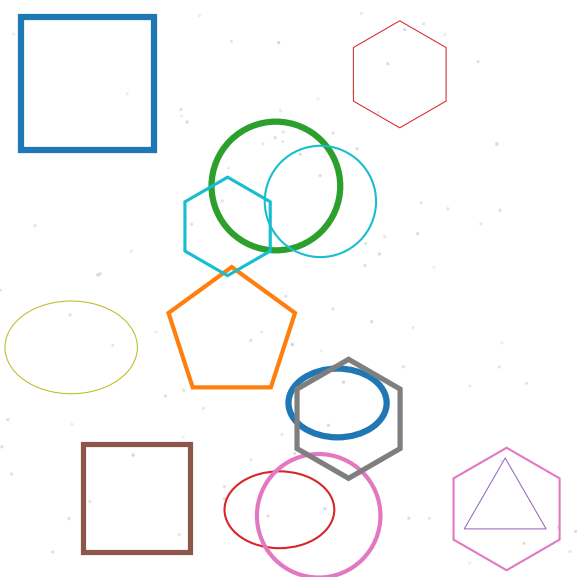[{"shape": "square", "thickness": 3, "radius": 0.57, "center": [0.151, 0.855]}, {"shape": "oval", "thickness": 3, "radius": 0.43, "center": [0.585, 0.301]}, {"shape": "pentagon", "thickness": 2, "radius": 0.58, "center": [0.401, 0.422]}, {"shape": "circle", "thickness": 3, "radius": 0.56, "center": [0.478, 0.677]}, {"shape": "oval", "thickness": 1, "radius": 0.48, "center": [0.484, 0.116]}, {"shape": "hexagon", "thickness": 0.5, "radius": 0.46, "center": [0.692, 0.87]}, {"shape": "triangle", "thickness": 0.5, "radius": 0.41, "center": [0.875, 0.124]}, {"shape": "square", "thickness": 2.5, "radius": 0.47, "center": [0.236, 0.137]}, {"shape": "hexagon", "thickness": 1, "radius": 0.53, "center": [0.877, 0.118]}, {"shape": "circle", "thickness": 2, "radius": 0.53, "center": [0.552, 0.106]}, {"shape": "hexagon", "thickness": 2.5, "radius": 0.52, "center": [0.604, 0.274]}, {"shape": "oval", "thickness": 0.5, "radius": 0.57, "center": [0.123, 0.398]}, {"shape": "circle", "thickness": 1, "radius": 0.48, "center": [0.555, 0.65]}, {"shape": "hexagon", "thickness": 1.5, "radius": 0.43, "center": [0.394, 0.607]}]